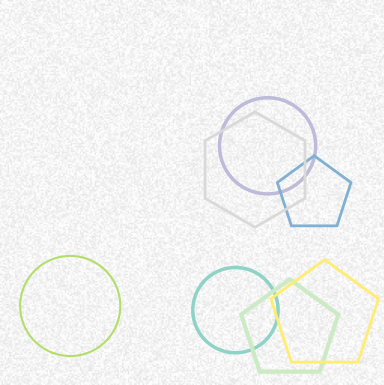[{"shape": "circle", "thickness": 2.5, "radius": 0.55, "center": [0.612, 0.195]}, {"shape": "circle", "thickness": 2.5, "radius": 0.62, "center": [0.695, 0.621]}, {"shape": "pentagon", "thickness": 2, "radius": 0.5, "center": [0.816, 0.495]}, {"shape": "circle", "thickness": 1.5, "radius": 0.65, "center": [0.182, 0.205]}, {"shape": "hexagon", "thickness": 2, "radius": 0.75, "center": [0.662, 0.56]}, {"shape": "pentagon", "thickness": 3, "radius": 0.66, "center": [0.753, 0.142]}, {"shape": "pentagon", "thickness": 2, "radius": 0.74, "center": [0.843, 0.178]}]